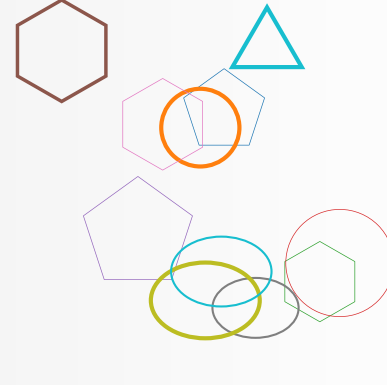[{"shape": "pentagon", "thickness": 0.5, "radius": 0.55, "center": [0.578, 0.712]}, {"shape": "circle", "thickness": 3, "radius": 0.5, "center": [0.517, 0.668]}, {"shape": "hexagon", "thickness": 0.5, "radius": 0.52, "center": [0.825, 0.269]}, {"shape": "circle", "thickness": 0.5, "radius": 0.7, "center": [0.877, 0.317]}, {"shape": "pentagon", "thickness": 0.5, "radius": 0.74, "center": [0.356, 0.394]}, {"shape": "hexagon", "thickness": 2.5, "radius": 0.66, "center": [0.159, 0.868]}, {"shape": "hexagon", "thickness": 0.5, "radius": 0.59, "center": [0.42, 0.677]}, {"shape": "oval", "thickness": 1.5, "radius": 0.56, "center": [0.659, 0.2]}, {"shape": "oval", "thickness": 3, "radius": 0.7, "center": [0.53, 0.22]}, {"shape": "oval", "thickness": 1.5, "radius": 0.65, "center": [0.571, 0.295]}, {"shape": "triangle", "thickness": 3, "radius": 0.52, "center": [0.689, 0.877]}]